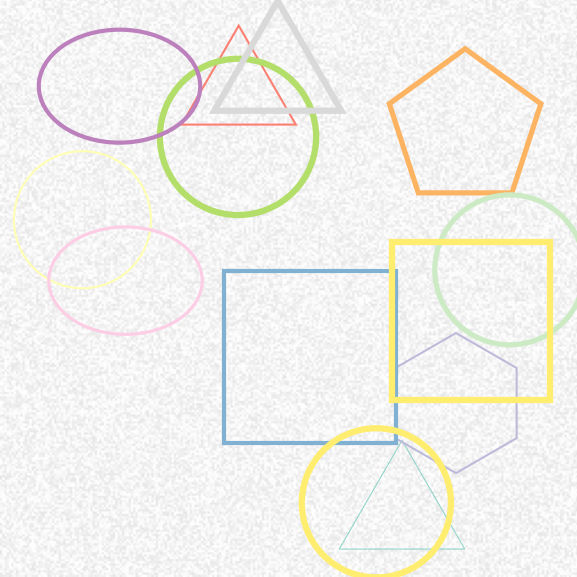[{"shape": "triangle", "thickness": 0.5, "radius": 0.63, "center": [0.696, 0.111]}, {"shape": "circle", "thickness": 1, "radius": 0.59, "center": [0.143, 0.619]}, {"shape": "hexagon", "thickness": 1, "radius": 0.61, "center": [0.79, 0.301]}, {"shape": "triangle", "thickness": 1, "radius": 0.57, "center": [0.413, 0.841]}, {"shape": "square", "thickness": 2, "radius": 0.75, "center": [0.537, 0.381]}, {"shape": "pentagon", "thickness": 2.5, "radius": 0.69, "center": [0.805, 0.777]}, {"shape": "circle", "thickness": 3, "radius": 0.68, "center": [0.412, 0.762]}, {"shape": "oval", "thickness": 1.5, "radius": 0.66, "center": [0.217, 0.513]}, {"shape": "triangle", "thickness": 3, "radius": 0.63, "center": [0.481, 0.871]}, {"shape": "oval", "thickness": 2, "radius": 0.7, "center": [0.207, 0.85]}, {"shape": "circle", "thickness": 2.5, "radius": 0.65, "center": [0.883, 0.532]}, {"shape": "square", "thickness": 3, "radius": 0.69, "center": [0.816, 0.443]}, {"shape": "circle", "thickness": 3, "radius": 0.65, "center": [0.652, 0.128]}]